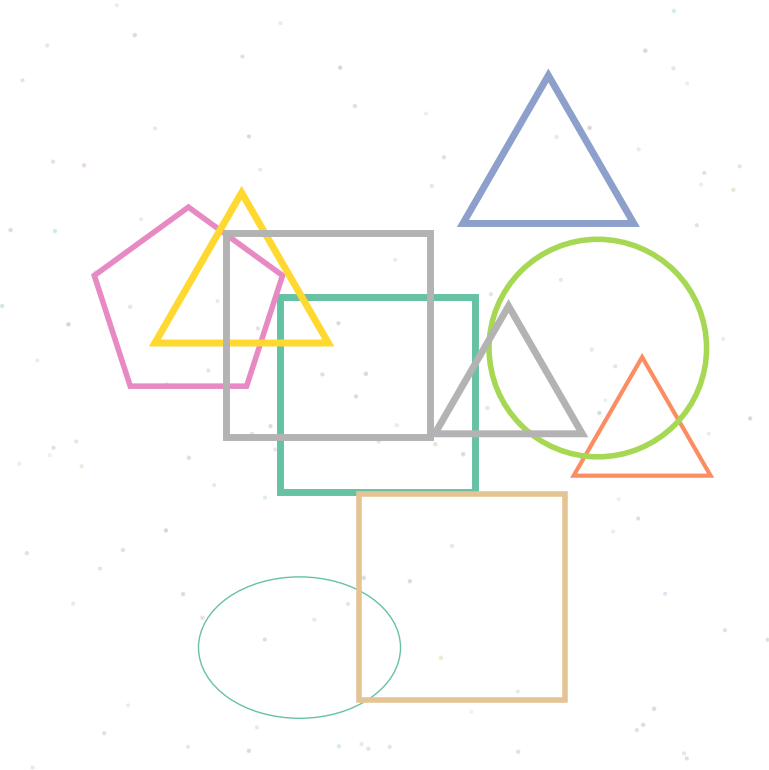[{"shape": "oval", "thickness": 0.5, "radius": 0.66, "center": [0.389, 0.159]}, {"shape": "square", "thickness": 2.5, "radius": 0.63, "center": [0.49, 0.487]}, {"shape": "triangle", "thickness": 1.5, "radius": 0.51, "center": [0.834, 0.434]}, {"shape": "triangle", "thickness": 2.5, "radius": 0.64, "center": [0.712, 0.774]}, {"shape": "pentagon", "thickness": 2, "radius": 0.64, "center": [0.245, 0.602]}, {"shape": "circle", "thickness": 2, "radius": 0.71, "center": [0.776, 0.548]}, {"shape": "triangle", "thickness": 2.5, "radius": 0.65, "center": [0.314, 0.62]}, {"shape": "square", "thickness": 2, "radius": 0.67, "center": [0.6, 0.225]}, {"shape": "square", "thickness": 2.5, "radius": 0.66, "center": [0.426, 0.565]}, {"shape": "triangle", "thickness": 2.5, "radius": 0.55, "center": [0.66, 0.492]}]